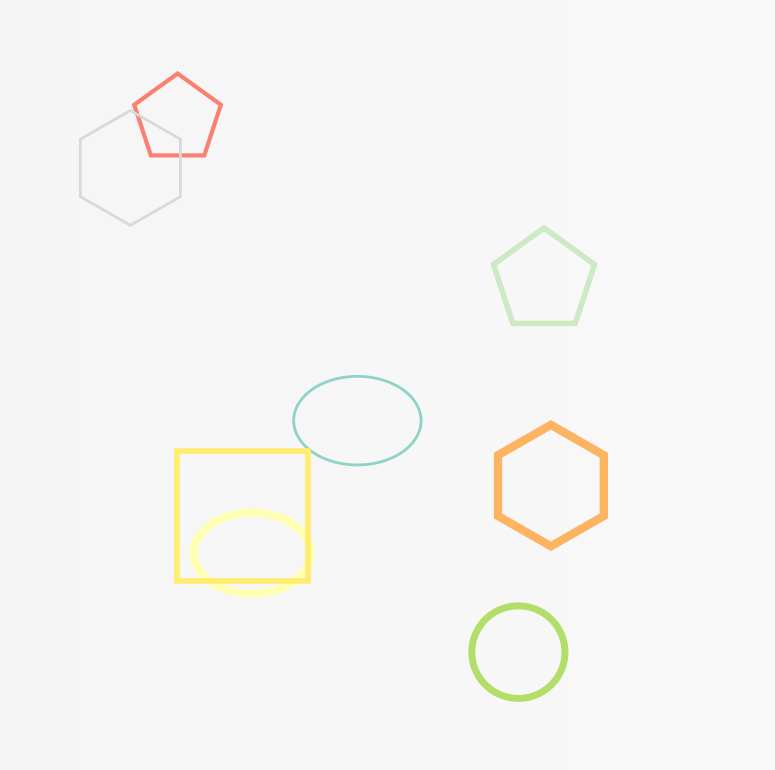[{"shape": "oval", "thickness": 1, "radius": 0.41, "center": [0.461, 0.454]}, {"shape": "oval", "thickness": 3, "radius": 0.38, "center": [0.325, 0.282]}, {"shape": "pentagon", "thickness": 1.5, "radius": 0.29, "center": [0.229, 0.846]}, {"shape": "hexagon", "thickness": 3, "radius": 0.39, "center": [0.711, 0.369]}, {"shape": "circle", "thickness": 2.5, "radius": 0.3, "center": [0.669, 0.153]}, {"shape": "hexagon", "thickness": 1, "radius": 0.37, "center": [0.168, 0.782]}, {"shape": "pentagon", "thickness": 2, "radius": 0.34, "center": [0.702, 0.635]}, {"shape": "square", "thickness": 2, "radius": 0.42, "center": [0.313, 0.33]}]